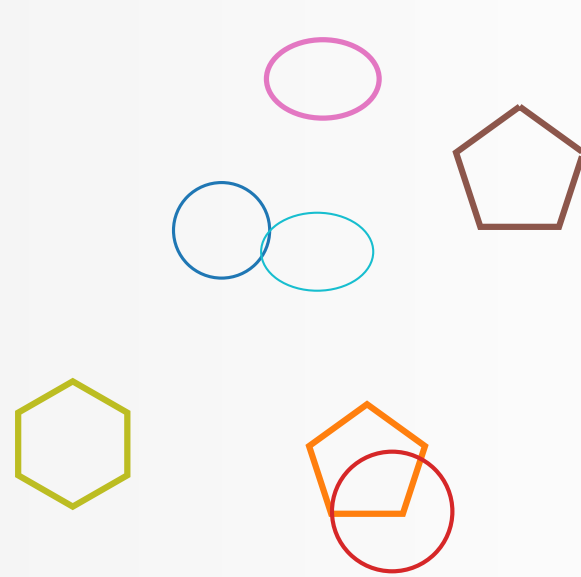[{"shape": "circle", "thickness": 1.5, "radius": 0.41, "center": [0.381, 0.6]}, {"shape": "pentagon", "thickness": 3, "radius": 0.52, "center": [0.631, 0.194]}, {"shape": "circle", "thickness": 2, "radius": 0.52, "center": [0.675, 0.113]}, {"shape": "pentagon", "thickness": 3, "radius": 0.58, "center": [0.894, 0.699]}, {"shape": "oval", "thickness": 2.5, "radius": 0.48, "center": [0.555, 0.862]}, {"shape": "hexagon", "thickness": 3, "radius": 0.54, "center": [0.125, 0.23]}, {"shape": "oval", "thickness": 1, "radius": 0.48, "center": [0.546, 0.563]}]